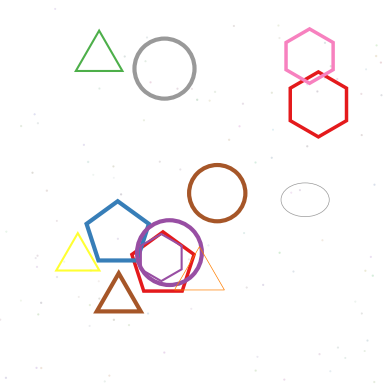[{"shape": "hexagon", "thickness": 2.5, "radius": 0.42, "center": [0.827, 0.729]}, {"shape": "pentagon", "thickness": 2.5, "radius": 0.42, "center": [0.423, 0.313]}, {"shape": "pentagon", "thickness": 3, "radius": 0.43, "center": [0.306, 0.392]}, {"shape": "triangle", "thickness": 1.5, "radius": 0.35, "center": [0.257, 0.851]}, {"shape": "hexagon", "thickness": 1.5, "radius": 0.31, "center": [0.419, 0.331]}, {"shape": "circle", "thickness": 3, "radius": 0.42, "center": [0.44, 0.344]}, {"shape": "triangle", "thickness": 0.5, "radius": 0.37, "center": [0.518, 0.284]}, {"shape": "triangle", "thickness": 1.5, "radius": 0.32, "center": [0.202, 0.33]}, {"shape": "triangle", "thickness": 3, "radius": 0.33, "center": [0.308, 0.224]}, {"shape": "circle", "thickness": 3, "radius": 0.37, "center": [0.564, 0.498]}, {"shape": "hexagon", "thickness": 2.5, "radius": 0.35, "center": [0.804, 0.854]}, {"shape": "oval", "thickness": 0.5, "radius": 0.31, "center": [0.793, 0.481]}, {"shape": "circle", "thickness": 3, "radius": 0.39, "center": [0.427, 0.822]}]